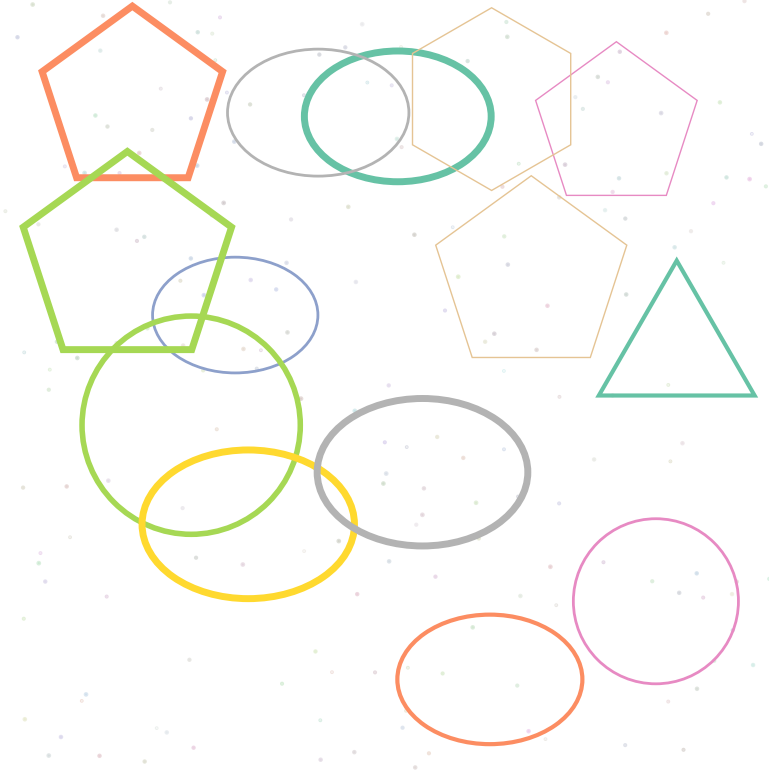[{"shape": "triangle", "thickness": 1.5, "radius": 0.58, "center": [0.879, 0.545]}, {"shape": "oval", "thickness": 2.5, "radius": 0.61, "center": [0.517, 0.849]}, {"shape": "pentagon", "thickness": 2.5, "radius": 0.62, "center": [0.172, 0.869]}, {"shape": "oval", "thickness": 1.5, "radius": 0.6, "center": [0.636, 0.118]}, {"shape": "oval", "thickness": 1, "radius": 0.54, "center": [0.306, 0.591]}, {"shape": "pentagon", "thickness": 0.5, "radius": 0.55, "center": [0.801, 0.835]}, {"shape": "circle", "thickness": 1, "radius": 0.54, "center": [0.852, 0.219]}, {"shape": "pentagon", "thickness": 2.5, "radius": 0.71, "center": [0.165, 0.661]}, {"shape": "circle", "thickness": 2, "radius": 0.71, "center": [0.248, 0.448]}, {"shape": "oval", "thickness": 2.5, "radius": 0.69, "center": [0.322, 0.319]}, {"shape": "pentagon", "thickness": 0.5, "radius": 0.65, "center": [0.69, 0.641]}, {"shape": "hexagon", "thickness": 0.5, "radius": 0.59, "center": [0.638, 0.871]}, {"shape": "oval", "thickness": 1, "radius": 0.59, "center": [0.413, 0.854]}, {"shape": "oval", "thickness": 2.5, "radius": 0.68, "center": [0.549, 0.387]}]